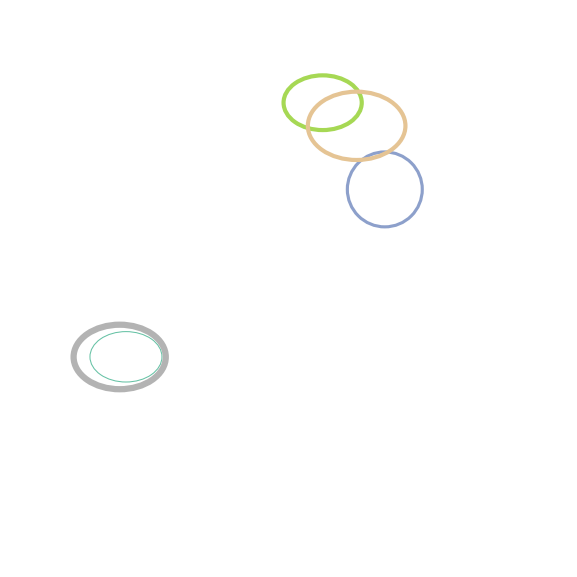[{"shape": "oval", "thickness": 0.5, "radius": 0.31, "center": [0.218, 0.381]}, {"shape": "circle", "thickness": 1.5, "radius": 0.32, "center": [0.666, 0.671]}, {"shape": "oval", "thickness": 2, "radius": 0.34, "center": [0.559, 0.821]}, {"shape": "oval", "thickness": 2, "radius": 0.42, "center": [0.618, 0.781]}, {"shape": "oval", "thickness": 3, "radius": 0.4, "center": [0.207, 0.381]}]